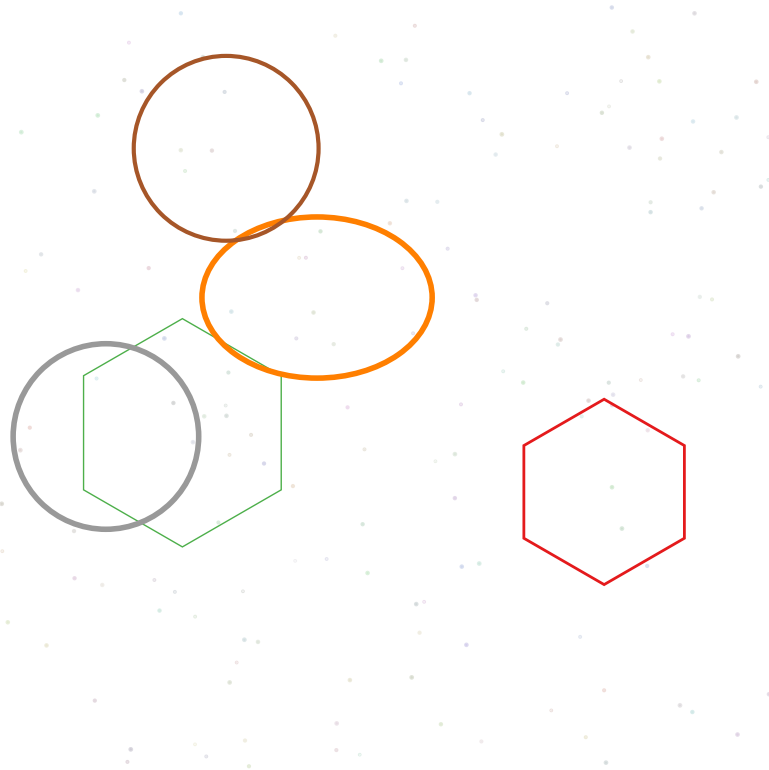[{"shape": "hexagon", "thickness": 1, "radius": 0.6, "center": [0.785, 0.361]}, {"shape": "hexagon", "thickness": 0.5, "radius": 0.74, "center": [0.237, 0.438]}, {"shape": "oval", "thickness": 2, "radius": 0.75, "center": [0.412, 0.614]}, {"shape": "circle", "thickness": 1.5, "radius": 0.6, "center": [0.294, 0.807]}, {"shape": "circle", "thickness": 2, "radius": 0.6, "center": [0.138, 0.433]}]